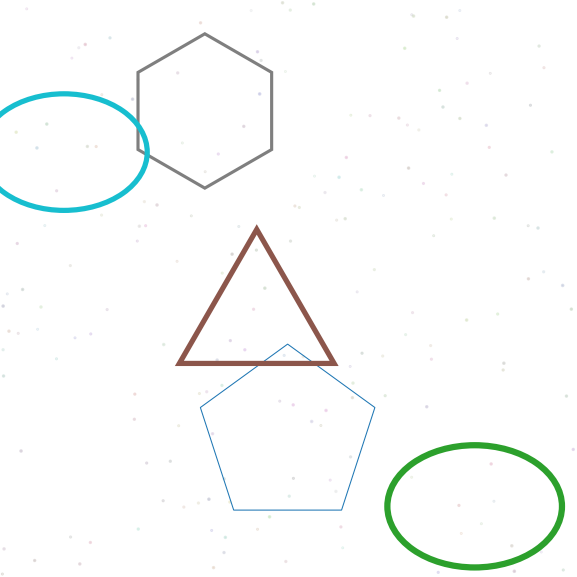[{"shape": "pentagon", "thickness": 0.5, "radius": 0.79, "center": [0.498, 0.244]}, {"shape": "oval", "thickness": 3, "radius": 0.76, "center": [0.822, 0.122]}, {"shape": "triangle", "thickness": 2.5, "radius": 0.77, "center": [0.445, 0.447]}, {"shape": "hexagon", "thickness": 1.5, "radius": 0.67, "center": [0.355, 0.807]}, {"shape": "oval", "thickness": 2.5, "radius": 0.72, "center": [0.111, 0.736]}]